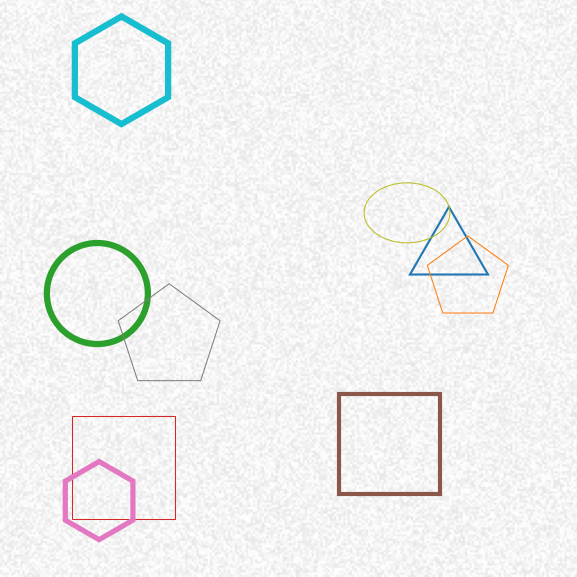[{"shape": "triangle", "thickness": 1, "radius": 0.39, "center": [0.777, 0.563]}, {"shape": "pentagon", "thickness": 0.5, "radius": 0.37, "center": [0.81, 0.517]}, {"shape": "circle", "thickness": 3, "radius": 0.44, "center": [0.169, 0.491]}, {"shape": "square", "thickness": 0.5, "radius": 0.44, "center": [0.214, 0.189]}, {"shape": "square", "thickness": 2, "radius": 0.44, "center": [0.675, 0.23]}, {"shape": "hexagon", "thickness": 2.5, "radius": 0.34, "center": [0.172, 0.132]}, {"shape": "pentagon", "thickness": 0.5, "radius": 0.46, "center": [0.293, 0.415]}, {"shape": "oval", "thickness": 0.5, "radius": 0.37, "center": [0.705, 0.631]}, {"shape": "hexagon", "thickness": 3, "radius": 0.47, "center": [0.21, 0.877]}]